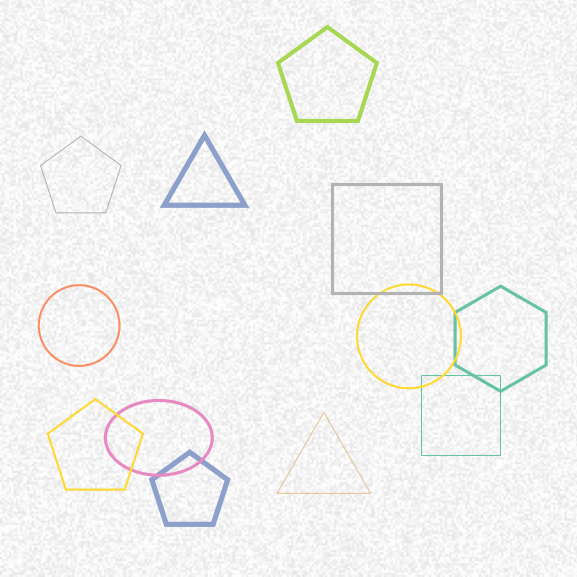[{"shape": "square", "thickness": 0.5, "radius": 0.34, "center": [0.797, 0.28]}, {"shape": "hexagon", "thickness": 1.5, "radius": 0.45, "center": [0.867, 0.413]}, {"shape": "circle", "thickness": 1, "radius": 0.35, "center": [0.137, 0.435]}, {"shape": "triangle", "thickness": 2.5, "radius": 0.4, "center": [0.354, 0.684]}, {"shape": "pentagon", "thickness": 2.5, "radius": 0.34, "center": [0.329, 0.147]}, {"shape": "oval", "thickness": 1.5, "radius": 0.46, "center": [0.275, 0.241]}, {"shape": "pentagon", "thickness": 2, "radius": 0.45, "center": [0.567, 0.862]}, {"shape": "pentagon", "thickness": 1, "radius": 0.43, "center": [0.165, 0.221]}, {"shape": "circle", "thickness": 1, "radius": 0.45, "center": [0.708, 0.417]}, {"shape": "triangle", "thickness": 0.5, "radius": 0.47, "center": [0.561, 0.192]}, {"shape": "square", "thickness": 1.5, "radius": 0.47, "center": [0.669, 0.586]}, {"shape": "pentagon", "thickness": 0.5, "radius": 0.37, "center": [0.14, 0.69]}]